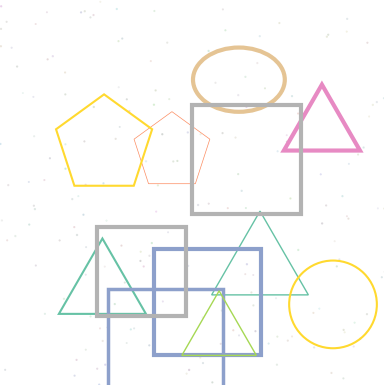[{"shape": "triangle", "thickness": 1.5, "radius": 0.65, "center": [0.266, 0.25]}, {"shape": "triangle", "thickness": 1, "radius": 0.73, "center": [0.675, 0.307]}, {"shape": "pentagon", "thickness": 0.5, "radius": 0.52, "center": [0.447, 0.607]}, {"shape": "square", "thickness": 2.5, "radius": 0.75, "center": [0.429, 0.1]}, {"shape": "square", "thickness": 3, "radius": 0.69, "center": [0.539, 0.216]}, {"shape": "triangle", "thickness": 3, "radius": 0.57, "center": [0.836, 0.666]}, {"shape": "triangle", "thickness": 1, "radius": 0.56, "center": [0.569, 0.133]}, {"shape": "pentagon", "thickness": 1.5, "radius": 0.66, "center": [0.27, 0.624]}, {"shape": "circle", "thickness": 1.5, "radius": 0.57, "center": [0.865, 0.209]}, {"shape": "oval", "thickness": 3, "radius": 0.6, "center": [0.621, 0.793]}, {"shape": "square", "thickness": 3, "radius": 0.58, "center": [0.368, 0.295]}, {"shape": "square", "thickness": 3, "radius": 0.71, "center": [0.641, 0.586]}]